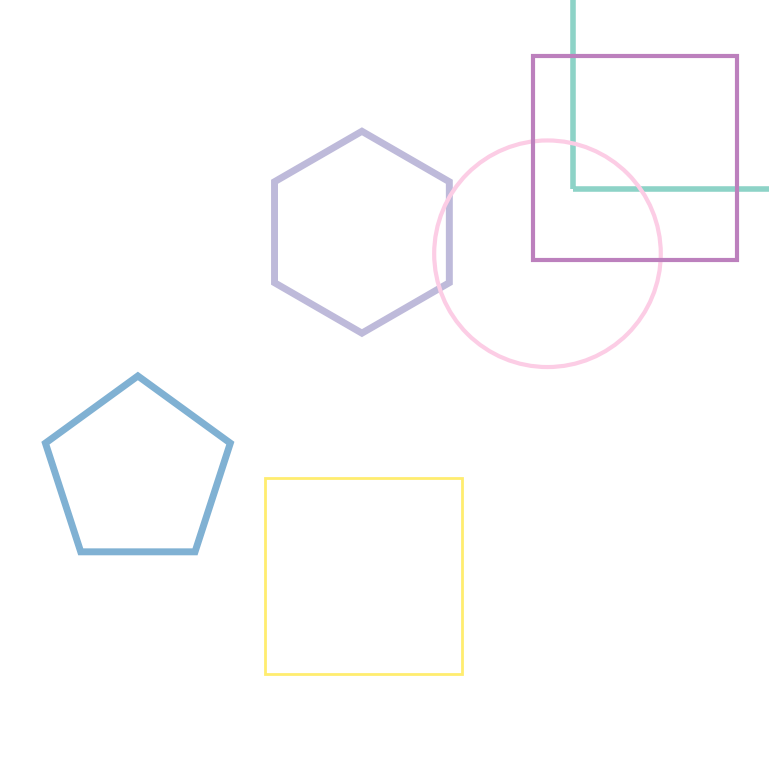[{"shape": "square", "thickness": 2, "radius": 0.71, "center": [0.887, 0.897]}, {"shape": "hexagon", "thickness": 2.5, "radius": 0.66, "center": [0.47, 0.698]}, {"shape": "pentagon", "thickness": 2.5, "radius": 0.63, "center": [0.179, 0.385]}, {"shape": "circle", "thickness": 1.5, "radius": 0.74, "center": [0.711, 0.67]}, {"shape": "square", "thickness": 1.5, "radius": 0.66, "center": [0.825, 0.795]}, {"shape": "square", "thickness": 1, "radius": 0.64, "center": [0.472, 0.252]}]